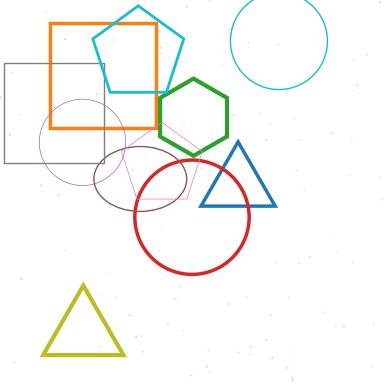[{"shape": "triangle", "thickness": 2.5, "radius": 0.56, "center": [0.618, 0.52]}, {"shape": "square", "thickness": 2.5, "radius": 0.69, "center": [0.268, 0.804]}, {"shape": "hexagon", "thickness": 3, "radius": 0.5, "center": [0.503, 0.696]}, {"shape": "circle", "thickness": 2.5, "radius": 0.74, "center": [0.499, 0.436]}, {"shape": "circle", "thickness": 0.5, "radius": 0.56, "center": [0.214, 0.63]}, {"shape": "oval", "thickness": 1, "radius": 0.6, "center": [0.364, 0.535]}, {"shape": "pentagon", "thickness": 0.5, "radius": 0.55, "center": [0.42, 0.572]}, {"shape": "square", "thickness": 1, "radius": 0.65, "center": [0.14, 0.706]}, {"shape": "triangle", "thickness": 3, "radius": 0.6, "center": [0.216, 0.138]}, {"shape": "pentagon", "thickness": 2, "radius": 0.62, "center": [0.359, 0.861]}, {"shape": "circle", "thickness": 1, "radius": 0.63, "center": [0.724, 0.893]}]